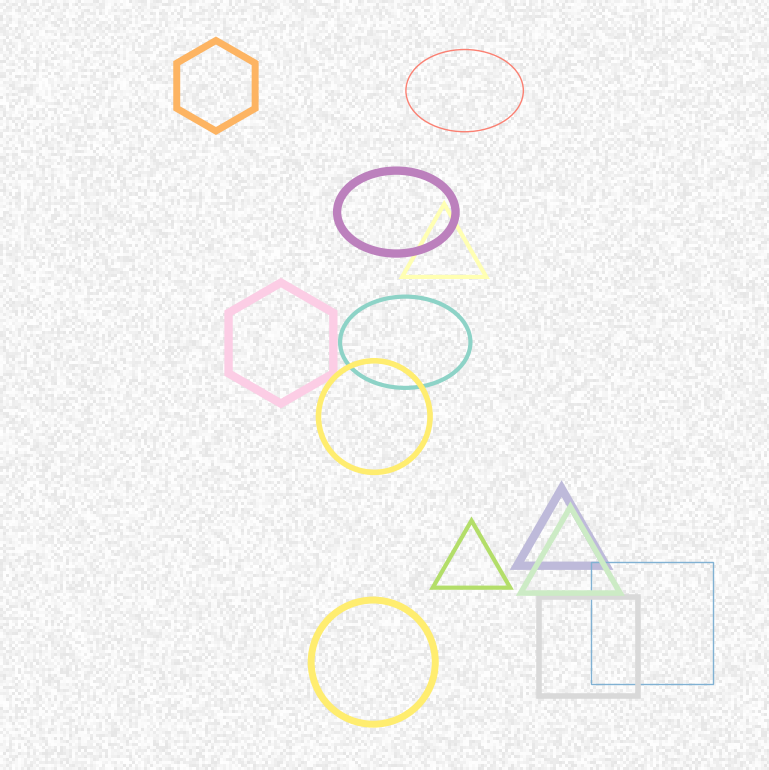[{"shape": "oval", "thickness": 1.5, "radius": 0.42, "center": [0.526, 0.556]}, {"shape": "triangle", "thickness": 1.5, "radius": 0.32, "center": [0.577, 0.672]}, {"shape": "triangle", "thickness": 3, "radius": 0.33, "center": [0.729, 0.299]}, {"shape": "oval", "thickness": 0.5, "radius": 0.38, "center": [0.603, 0.882]}, {"shape": "square", "thickness": 0.5, "radius": 0.4, "center": [0.847, 0.191]}, {"shape": "hexagon", "thickness": 2.5, "radius": 0.29, "center": [0.28, 0.889]}, {"shape": "triangle", "thickness": 1.5, "radius": 0.29, "center": [0.612, 0.266]}, {"shape": "hexagon", "thickness": 3, "radius": 0.39, "center": [0.365, 0.554]}, {"shape": "square", "thickness": 2, "radius": 0.32, "center": [0.765, 0.161]}, {"shape": "oval", "thickness": 3, "radius": 0.38, "center": [0.515, 0.725]}, {"shape": "triangle", "thickness": 2, "radius": 0.37, "center": [0.741, 0.267]}, {"shape": "circle", "thickness": 2.5, "radius": 0.4, "center": [0.485, 0.14]}, {"shape": "circle", "thickness": 2, "radius": 0.36, "center": [0.486, 0.459]}]